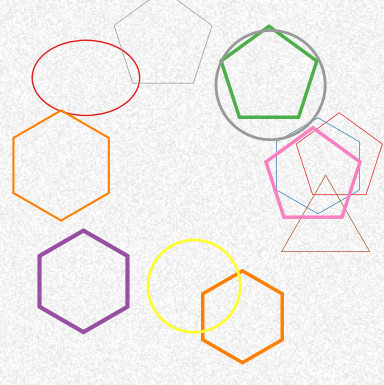[{"shape": "oval", "thickness": 1, "radius": 0.7, "center": [0.223, 0.798]}, {"shape": "pentagon", "thickness": 0.5, "radius": 0.59, "center": [0.881, 0.59]}, {"shape": "hexagon", "thickness": 0.5, "radius": 0.62, "center": [0.826, 0.569]}, {"shape": "pentagon", "thickness": 2.5, "radius": 0.65, "center": [0.699, 0.801]}, {"shape": "hexagon", "thickness": 3, "radius": 0.66, "center": [0.217, 0.269]}, {"shape": "hexagon", "thickness": 2.5, "radius": 0.6, "center": [0.63, 0.177]}, {"shape": "hexagon", "thickness": 1.5, "radius": 0.72, "center": [0.159, 0.57]}, {"shape": "circle", "thickness": 2, "radius": 0.6, "center": [0.504, 0.257]}, {"shape": "triangle", "thickness": 0.5, "radius": 0.66, "center": [0.846, 0.413]}, {"shape": "pentagon", "thickness": 2.5, "radius": 0.64, "center": [0.813, 0.54]}, {"shape": "pentagon", "thickness": 0.5, "radius": 0.67, "center": [0.423, 0.892]}, {"shape": "circle", "thickness": 2, "radius": 0.71, "center": [0.703, 0.779]}]